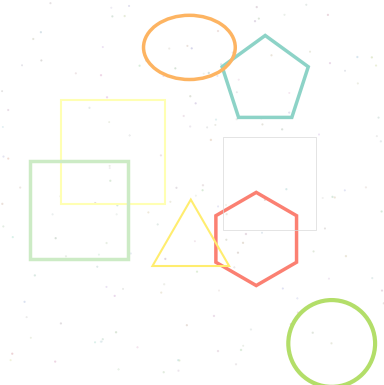[{"shape": "pentagon", "thickness": 2.5, "radius": 0.59, "center": [0.689, 0.79]}, {"shape": "square", "thickness": 1.5, "radius": 0.68, "center": [0.292, 0.604]}, {"shape": "hexagon", "thickness": 2.5, "radius": 0.6, "center": [0.665, 0.379]}, {"shape": "oval", "thickness": 2.5, "radius": 0.6, "center": [0.492, 0.877]}, {"shape": "circle", "thickness": 3, "radius": 0.56, "center": [0.862, 0.108]}, {"shape": "square", "thickness": 0.5, "radius": 0.6, "center": [0.7, 0.524]}, {"shape": "square", "thickness": 2.5, "radius": 0.64, "center": [0.206, 0.455]}, {"shape": "triangle", "thickness": 1.5, "radius": 0.58, "center": [0.496, 0.367]}]